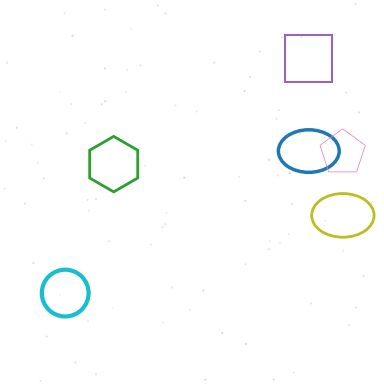[{"shape": "oval", "thickness": 2.5, "radius": 0.39, "center": [0.802, 0.608]}, {"shape": "hexagon", "thickness": 2, "radius": 0.36, "center": [0.295, 0.574]}, {"shape": "square", "thickness": 1.5, "radius": 0.31, "center": [0.8, 0.849]}, {"shape": "pentagon", "thickness": 0.5, "radius": 0.31, "center": [0.89, 0.603]}, {"shape": "oval", "thickness": 2, "radius": 0.41, "center": [0.891, 0.441]}, {"shape": "circle", "thickness": 3, "radius": 0.3, "center": [0.169, 0.239]}]